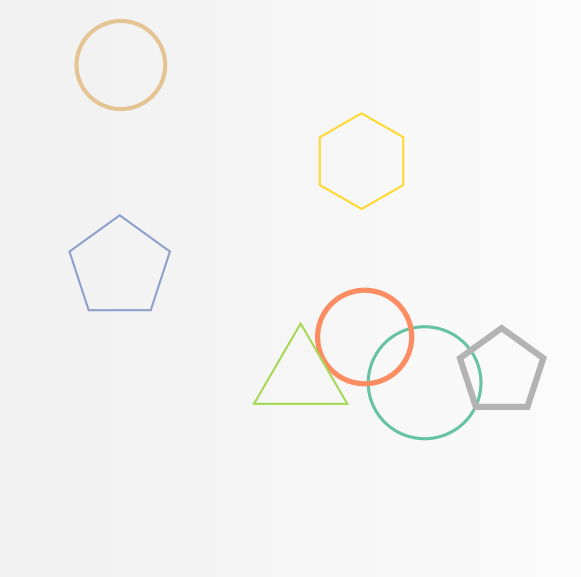[{"shape": "circle", "thickness": 1.5, "radius": 0.48, "center": [0.73, 0.336]}, {"shape": "circle", "thickness": 2.5, "radius": 0.4, "center": [0.627, 0.416]}, {"shape": "pentagon", "thickness": 1, "radius": 0.45, "center": [0.206, 0.535]}, {"shape": "triangle", "thickness": 1, "radius": 0.46, "center": [0.517, 0.346]}, {"shape": "hexagon", "thickness": 1, "radius": 0.41, "center": [0.622, 0.72]}, {"shape": "circle", "thickness": 2, "radius": 0.38, "center": [0.208, 0.887]}, {"shape": "pentagon", "thickness": 3, "radius": 0.38, "center": [0.863, 0.356]}]